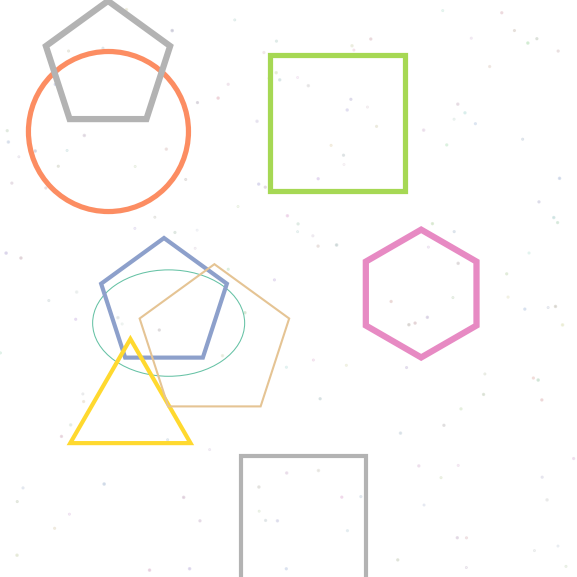[{"shape": "oval", "thickness": 0.5, "radius": 0.66, "center": [0.292, 0.44]}, {"shape": "circle", "thickness": 2.5, "radius": 0.69, "center": [0.188, 0.771]}, {"shape": "pentagon", "thickness": 2, "radius": 0.57, "center": [0.284, 0.473]}, {"shape": "hexagon", "thickness": 3, "radius": 0.55, "center": [0.729, 0.491]}, {"shape": "square", "thickness": 2.5, "radius": 0.59, "center": [0.585, 0.786]}, {"shape": "triangle", "thickness": 2, "radius": 0.6, "center": [0.226, 0.292]}, {"shape": "pentagon", "thickness": 1, "radius": 0.68, "center": [0.371, 0.406]}, {"shape": "square", "thickness": 2, "radius": 0.54, "center": [0.525, 0.101]}, {"shape": "pentagon", "thickness": 3, "radius": 0.57, "center": [0.187, 0.884]}]